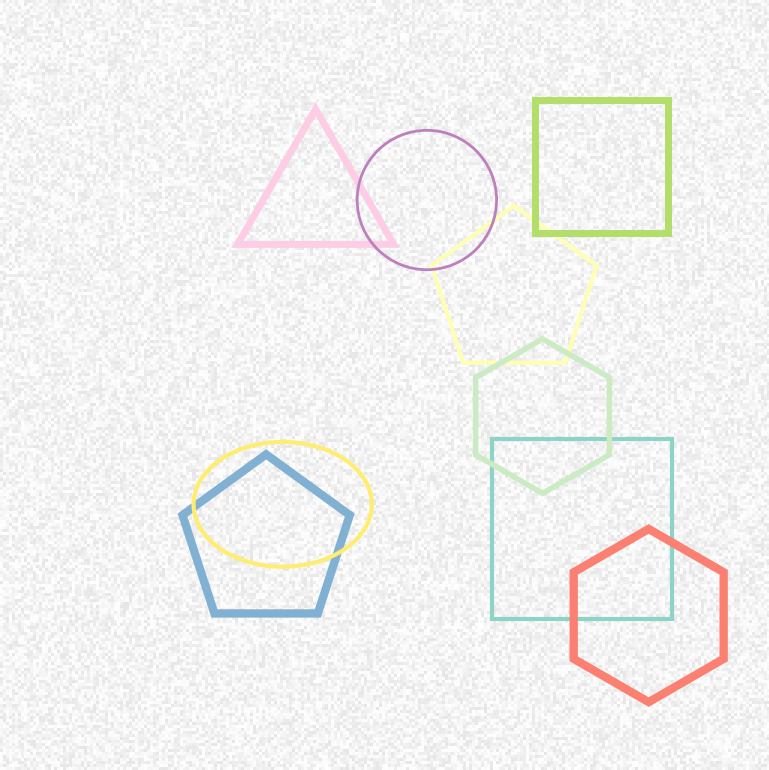[{"shape": "square", "thickness": 1.5, "radius": 0.59, "center": [0.756, 0.313]}, {"shape": "pentagon", "thickness": 1.5, "radius": 0.56, "center": [0.668, 0.62]}, {"shape": "hexagon", "thickness": 3, "radius": 0.56, "center": [0.842, 0.201]}, {"shape": "pentagon", "thickness": 3, "radius": 0.57, "center": [0.346, 0.296]}, {"shape": "square", "thickness": 2.5, "radius": 0.43, "center": [0.782, 0.784]}, {"shape": "triangle", "thickness": 2.5, "radius": 0.59, "center": [0.41, 0.741]}, {"shape": "circle", "thickness": 1, "radius": 0.45, "center": [0.554, 0.74]}, {"shape": "hexagon", "thickness": 2, "radius": 0.5, "center": [0.705, 0.46]}, {"shape": "oval", "thickness": 1.5, "radius": 0.58, "center": [0.367, 0.345]}]